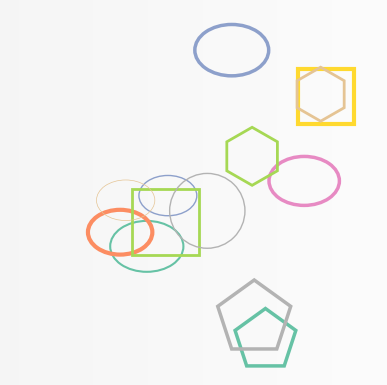[{"shape": "pentagon", "thickness": 2.5, "radius": 0.41, "center": [0.685, 0.116]}, {"shape": "oval", "thickness": 1.5, "radius": 0.47, "center": [0.379, 0.36]}, {"shape": "oval", "thickness": 3, "radius": 0.42, "center": [0.31, 0.397]}, {"shape": "oval", "thickness": 1, "radius": 0.37, "center": [0.433, 0.492]}, {"shape": "oval", "thickness": 2.5, "radius": 0.48, "center": [0.598, 0.87]}, {"shape": "oval", "thickness": 2.5, "radius": 0.45, "center": [0.785, 0.53]}, {"shape": "square", "thickness": 2, "radius": 0.43, "center": [0.427, 0.424]}, {"shape": "hexagon", "thickness": 2, "radius": 0.38, "center": [0.651, 0.594]}, {"shape": "square", "thickness": 3, "radius": 0.36, "center": [0.841, 0.75]}, {"shape": "hexagon", "thickness": 2, "radius": 0.35, "center": [0.827, 0.755]}, {"shape": "oval", "thickness": 0.5, "radius": 0.38, "center": [0.324, 0.48]}, {"shape": "pentagon", "thickness": 2.5, "radius": 0.5, "center": [0.656, 0.174]}, {"shape": "circle", "thickness": 1, "radius": 0.49, "center": [0.535, 0.452]}]